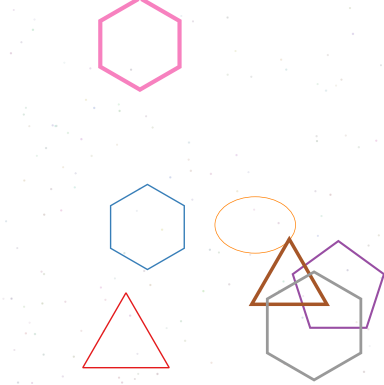[{"shape": "triangle", "thickness": 1, "radius": 0.65, "center": [0.327, 0.11]}, {"shape": "hexagon", "thickness": 1, "radius": 0.55, "center": [0.383, 0.41]}, {"shape": "pentagon", "thickness": 1.5, "radius": 0.62, "center": [0.879, 0.249]}, {"shape": "oval", "thickness": 0.5, "radius": 0.52, "center": [0.663, 0.416]}, {"shape": "triangle", "thickness": 2.5, "radius": 0.56, "center": [0.751, 0.266]}, {"shape": "hexagon", "thickness": 3, "radius": 0.59, "center": [0.363, 0.886]}, {"shape": "hexagon", "thickness": 2, "radius": 0.7, "center": [0.816, 0.153]}]